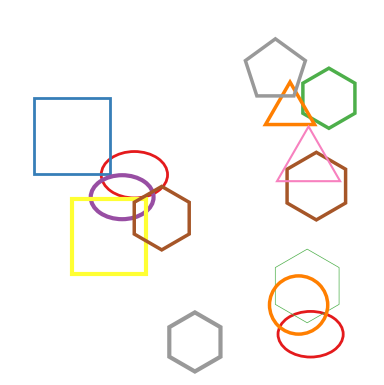[{"shape": "oval", "thickness": 2, "radius": 0.43, "center": [0.349, 0.546]}, {"shape": "oval", "thickness": 2, "radius": 0.42, "center": [0.807, 0.132]}, {"shape": "square", "thickness": 2, "radius": 0.49, "center": [0.186, 0.647]}, {"shape": "hexagon", "thickness": 2.5, "radius": 0.39, "center": [0.854, 0.745]}, {"shape": "hexagon", "thickness": 0.5, "radius": 0.48, "center": [0.798, 0.257]}, {"shape": "oval", "thickness": 3, "radius": 0.41, "center": [0.317, 0.488]}, {"shape": "triangle", "thickness": 2.5, "radius": 0.37, "center": [0.753, 0.713]}, {"shape": "circle", "thickness": 2.5, "radius": 0.38, "center": [0.776, 0.208]}, {"shape": "square", "thickness": 3, "radius": 0.48, "center": [0.283, 0.385]}, {"shape": "hexagon", "thickness": 2.5, "radius": 0.41, "center": [0.42, 0.433]}, {"shape": "hexagon", "thickness": 2.5, "radius": 0.44, "center": [0.822, 0.517]}, {"shape": "triangle", "thickness": 1.5, "radius": 0.47, "center": [0.801, 0.577]}, {"shape": "pentagon", "thickness": 2.5, "radius": 0.41, "center": [0.715, 0.817]}, {"shape": "hexagon", "thickness": 3, "radius": 0.38, "center": [0.506, 0.112]}]